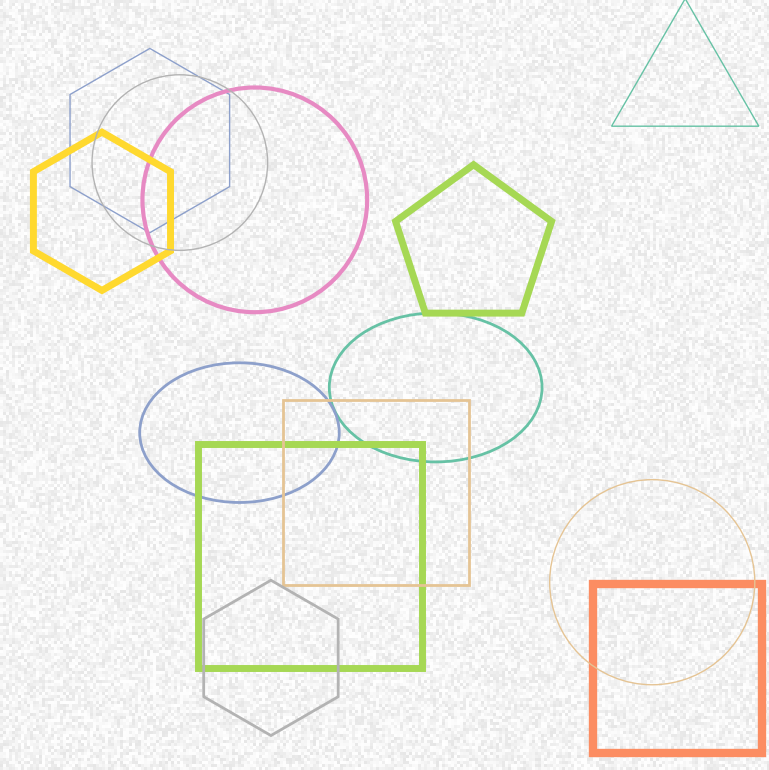[{"shape": "oval", "thickness": 1, "radius": 0.69, "center": [0.566, 0.497]}, {"shape": "triangle", "thickness": 0.5, "radius": 0.55, "center": [0.89, 0.891]}, {"shape": "square", "thickness": 3, "radius": 0.55, "center": [0.88, 0.132]}, {"shape": "hexagon", "thickness": 0.5, "radius": 0.6, "center": [0.195, 0.817]}, {"shape": "oval", "thickness": 1, "radius": 0.65, "center": [0.311, 0.438]}, {"shape": "circle", "thickness": 1.5, "radius": 0.73, "center": [0.331, 0.74]}, {"shape": "pentagon", "thickness": 2.5, "radius": 0.53, "center": [0.615, 0.68]}, {"shape": "square", "thickness": 2.5, "radius": 0.73, "center": [0.403, 0.278]}, {"shape": "hexagon", "thickness": 2.5, "radius": 0.51, "center": [0.132, 0.726]}, {"shape": "square", "thickness": 1, "radius": 0.6, "center": [0.488, 0.36]}, {"shape": "circle", "thickness": 0.5, "radius": 0.67, "center": [0.847, 0.244]}, {"shape": "hexagon", "thickness": 1, "radius": 0.5, "center": [0.352, 0.146]}, {"shape": "circle", "thickness": 0.5, "radius": 0.57, "center": [0.234, 0.789]}]